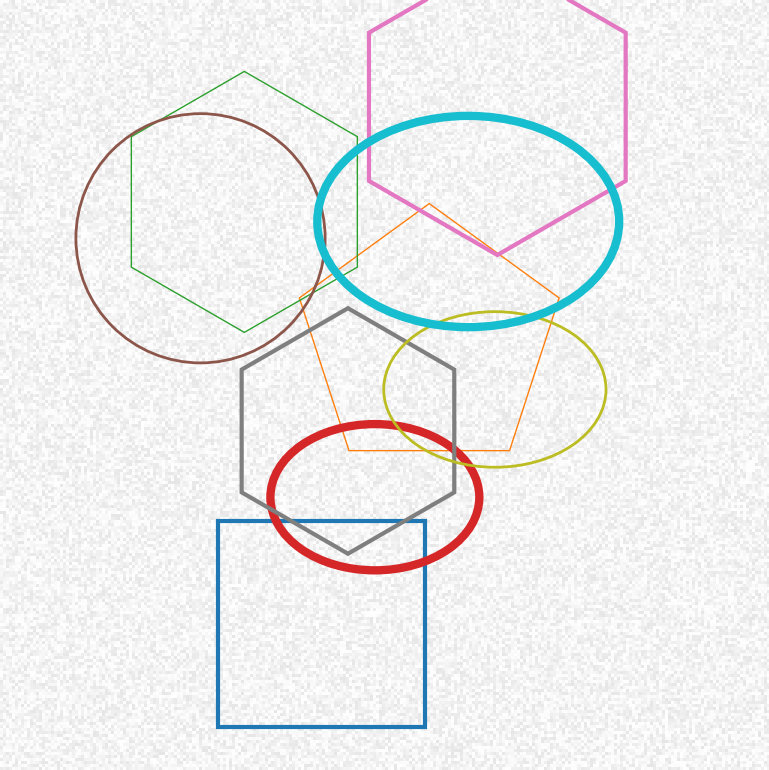[{"shape": "square", "thickness": 1.5, "radius": 0.67, "center": [0.417, 0.19]}, {"shape": "pentagon", "thickness": 0.5, "radius": 0.89, "center": [0.557, 0.558]}, {"shape": "hexagon", "thickness": 0.5, "radius": 0.85, "center": [0.317, 0.738]}, {"shape": "oval", "thickness": 3, "radius": 0.68, "center": [0.487, 0.354]}, {"shape": "circle", "thickness": 1, "radius": 0.81, "center": [0.26, 0.691]}, {"shape": "hexagon", "thickness": 1.5, "radius": 0.96, "center": [0.646, 0.861]}, {"shape": "hexagon", "thickness": 1.5, "radius": 0.8, "center": [0.452, 0.44]}, {"shape": "oval", "thickness": 1, "radius": 0.72, "center": [0.643, 0.494]}, {"shape": "oval", "thickness": 3, "radius": 0.98, "center": [0.608, 0.712]}]